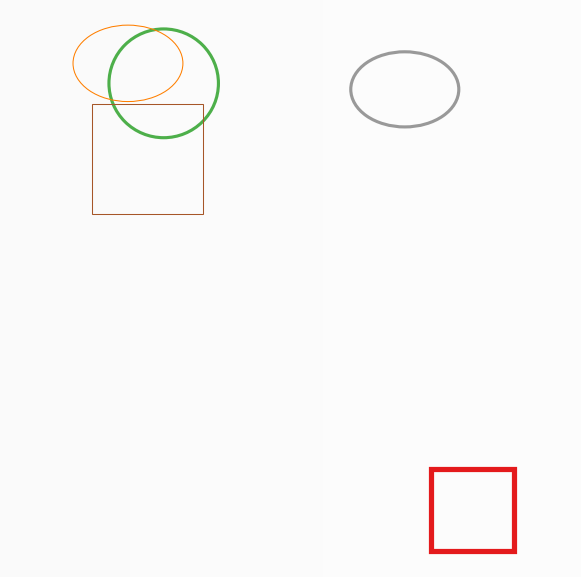[{"shape": "square", "thickness": 2.5, "radius": 0.35, "center": [0.813, 0.116]}, {"shape": "circle", "thickness": 1.5, "radius": 0.47, "center": [0.282, 0.855]}, {"shape": "oval", "thickness": 0.5, "radius": 0.47, "center": [0.22, 0.889]}, {"shape": "square", "thickness": 0.5, "radius": 0.48, "center": [0.253, 0.724]}, {"shape": "oval", "thickness": 1.5, "radius": 0.46, "center": [0.696, 0.844]}]